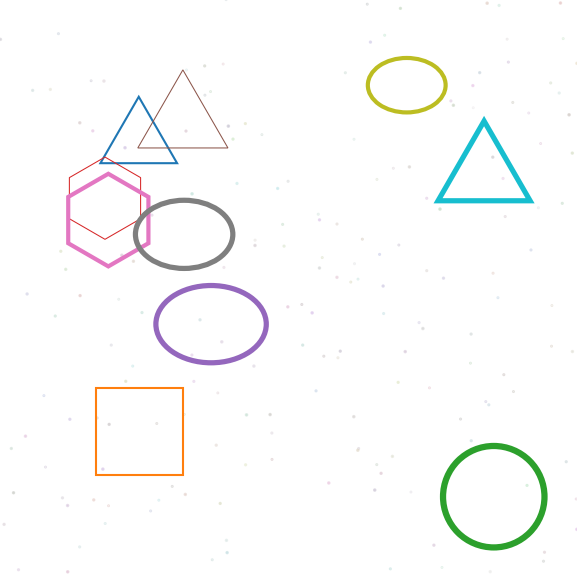[{"shape": "triangle", "thickness": 1, "radius": 0.38, "center": [0.24, 0.755]}, {"shape": "square", "thickness": 1, "radius": 0.38, "center": [0.241, 0.252]}, {"shape": "circle", "thickness": 3, "radius": 0.44, "center": [0.855, 0.139]}, {"shape": "hexagon", "thickness": 0.5, "radius": 0.36, "center": [0.182, 0.656]}, {"shape": "oval", "thickness": 2.5, "radius": 0.48, "center": [0.366, 0.438]}, {"shape": "triangle", "thickness": 0.5, "radius": 0.45, "center": [0.317, 0.788]}, {"shape": "hexagon", "thickness": 2, "radius": 0.4, "center": [0.188, 0.618]}, {"shape": "oval", "thickness": 2.5, "radius": 0.42, "center": [0.319, 0.593]}, {"shape": "oval", "thickness": 2, "radius": 0.34, "center": [0.704, 0.852]}, {"shape": "triangle", "thickness": 2.5, "radius": 0.46, "center": [0.838, 0.698]}]